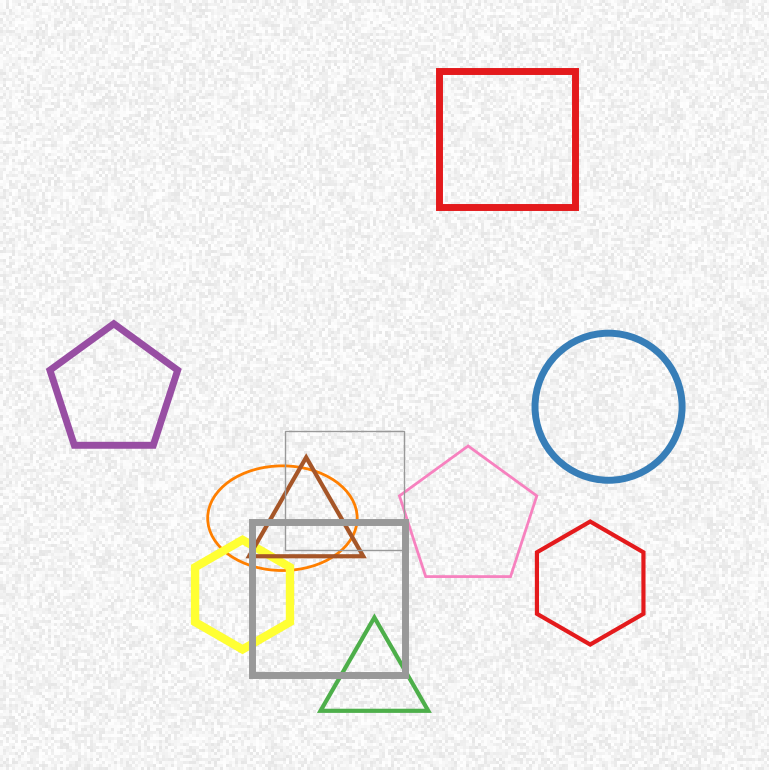[{"shape": "square", "thickness": 2.5, "radius": 0.44, "center": [0.658, 0.82]}, {"shape": "hexagon", "thickness": 1.5, "radius": 0.4, "center": [0.766, 0.243]}, {"shape": "circle", "thickness": 2.5, "radius": 0.48, "center": [0.79, 0.472]}, {"shape": "triangle", "thickness": 1.5, "radius": 0.4, "center": [0.486, 0.117]}, {"shape": "pentagon", "thickness": 2.5, "radius": 0.44, "center": [0.148, 0.492]}, {"shape": "oval", "thickness": 1, "radius": 0.49, "center": [0.367, 0.327]}, {"shape": "hexagon", "thickness": 3, "radius": 0.36, "center": [0.315, 0.228]}, {"shape": "triangle", "thickness": 1.5, "radius": 0.43, "center": [0.398, 0.32]}, {"shape": "pentagon", "thickness": 1, "radius": 0.47, "center": [0.608, 0.327]}, {"shape": "square", "thickness": 0.5, "radius": 0.39, "center": [0.447, 0.363]}, {"shape": "square", "thickness": 2.5, "radius": 0.5, "center": [0.427, 0.223]}]